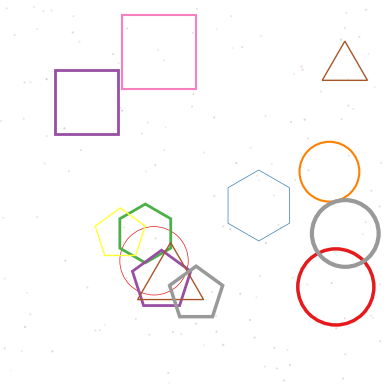[{"shape": "circle", "thickness": 2.5, "radius": 0.49, "center": [0.872, 0.255]}, {"shape": "circle", "thickness": 0.5, "radius": 0.44, "center": [0.4, 0.323]}, {"shape": "hexagon", "thickness": 0.5, "radius": 0.46, "center": [0.672, 0.466]}, {"shape": "hexagon", "thickness": 2, "radius": 0.38, "center": [0.377, 0.394]}, {"shape": "pentagon", "thickness": 2, "radius": 0.4, "center": [0.42, 0.271]}, {"shape": "square", "thickness": 2, "radius": 0.41, "center": [0.225, 0.736]}, {"shape": "circle", "thickness": 1.5, "radius": 0.39, "center": [0.856, 0.554]}, {"shape": "pentagon", "thickness": 1, "radius": 0.34, "center": [0.312, 0.392]}, {"shape": "triangle", "thickness": 1, "radius": 0.49, "center": [0.443, 0.271]}, {"shape": "triangle", "thickness": 1, "radius": 0.34, "center": [0.896, 0.825]}, {"shape": "square", "thickness": 1.5, "radius": 0.48, "center": [0.414, 0.865]}, {"shape": "circle", "thickness": 3, "radius": 0.43, "center": [0.897, 0.394]}, {"shape": "pentagon", "thickness": 2.5, "radius": 0.36, "center": [0.509, 0.236]}]